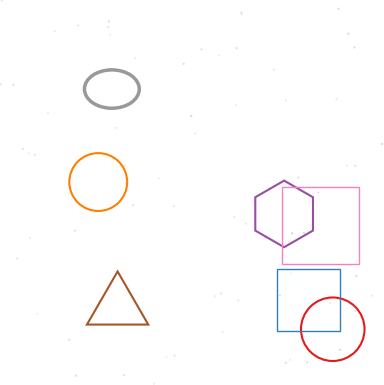[{"shape": "circle", "thickness": 1.5, "radius": 0.41, "center": [0.864, 0.145]}, {"shape": "square", "thickness": 1, "radius": 0.4, "center": [0.802, 0.221]}, {"shape": "hexagon", "thickness": 1.5, "radius": 0.43, "center": [0.738, 0.444]}, {"shape": "circle", "thickness": 1.5, "radius": 0.38, "center": [0.255, 0.527]}, {"shape": "triangle", "thickness": 1.5, "radius": 0.46, "center": [0.305, 0.203]}, {"shape": "square", "thickness": 1, "radius": 0.5, "center": [0.833, 0.414]}, {"shape": "oval", "thickness": 2.5, "radius": 0.36, "center": [0.291, 0.769]}]